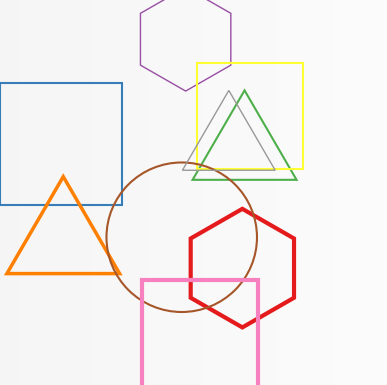[{"shape": "hexagon", "thickness": 3, "radius": 0.77, "center": [0.625, 0.304]}, {"shape": "square", "thickness": 1.5, "radius": 0.79, "center": [0.157, 0.627]}, {"shape": "triangle", "thickness": 1.5, "radius": 0.77, "center": [0.631, 0.61]}, {"shape": "hexagon", "thickness": 1, "radius": 0.67, "center": [0.479, 0.898]}, {"shape": "triangle", "thickness": 2.5, "radius": 0.84, "center": [0.163, 0.373]}, {"shape": "square", "thickness": 1.5, "radius": 0.68, "center": [0.646, 0.699]}, {"shape": "circle", "thickness": 1.5, "radius": 0.97, "center": [0.469, 0.384]}, {"shape": "square", "thickness": 3, "radius": 0.75, "center": [0.517, 0.124]}, {"shape": "triangle", "thickness": 1, "radius": 0.69, "center": [0.591, 0.627]}]